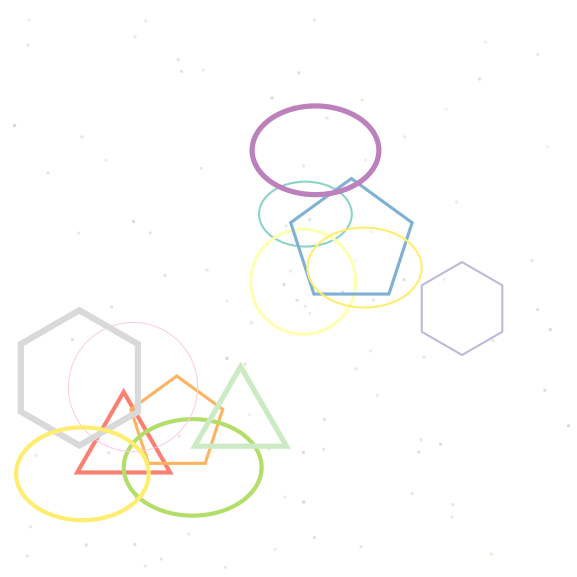[{"shape": "oval", "thickness": 1, "radius": 0.4, "center": [0.529, 0.628]}, {"shape": "circle", "thickness": 1.5, "radius": 0.45, "center": [0.525, 0.511]}, {"shape": "hexagon", "thickness": 1, "radius": 0.4, "center": [0.8, 0.465]}, {"shape": "triangle", "thickness": 2, "radius": 0.46, "center": [0.214, 0.227]}, {"shape": "pentagon", "thickness": 1.5, "radius": 0.55, "center": [0.608, 0.579]}, {"shape": "pentagon", "thickness": 1.5, "radius": 0.42, "center": [0.306, 0.264]}, {"shape": "oval", "thickness": 2, "radius": 0.6, "center": [0.334, 0.19]}, {"shape": "circle", "thickness": 0.5, "radius": 0.56, "center": [0.23, 0.329]}, {"shape": "hexagon", "thickness": 3, "radius": 0.59, "center": [0.137, 0.345]}, {"shape": "oval", "thickness": 2.5, "radius": 0.55, "center": [0.546, 0.739]}, {"shape": "triangle", "thickness": 2.5, "radius": 0.46, "center": [0.417, 0.272]}, {"shape": "oval", "thickness": 1, "radius": 0.49, "center": [0.631, 0.536]}, {"shape": "oval", "thickness": 2, "radius": 0.57, "center": [0.143, 0.179]}]